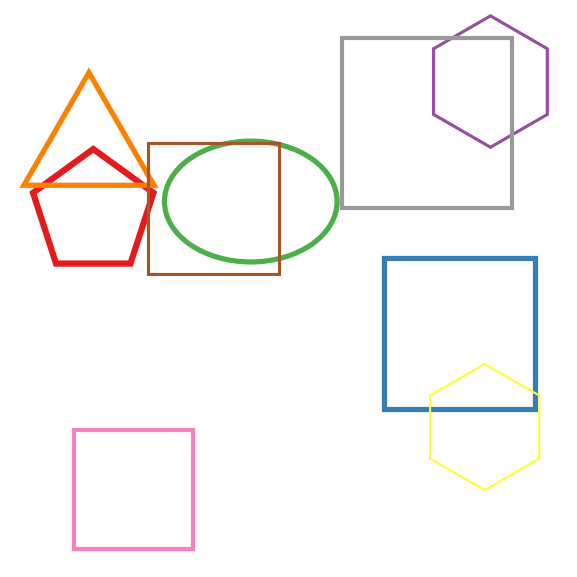[{"shape": "pentagon", "thickness": 3, "radius": 0.55, "center": [0.161, 0.631]}, {"shape": "square", "thickness": 2.5, "radius": 0.65, "center": [0.796, 0.421]}, {"shape": "oval", "thickness": 2.5, "radius": 0.75, "center": [0.434, 0.65]}, {"shape": "hexagon", "thickness": 1.5, "radius": 0.57, "center": [0.849, 0.858]}, {"shape": "triangle", "thickness": 2.5, "radius": 0.65, "center": [0.154, 0.743]}, {"shape": "hexagon", "thickness": 1, "radius": 0.55, "center": [0.839, 0.26]}, {"shape": "square", "thickness": 1.5, "radius": 0.57, "center": [0.369, 0.638]}, {"shape": "square", "thickness": 2, "radius": 0.51, "center": [0.232, 0.152]}, {"shape": "square", "thickness": 2, "radius": 0.73, "center": [0.739, 0.786]}]